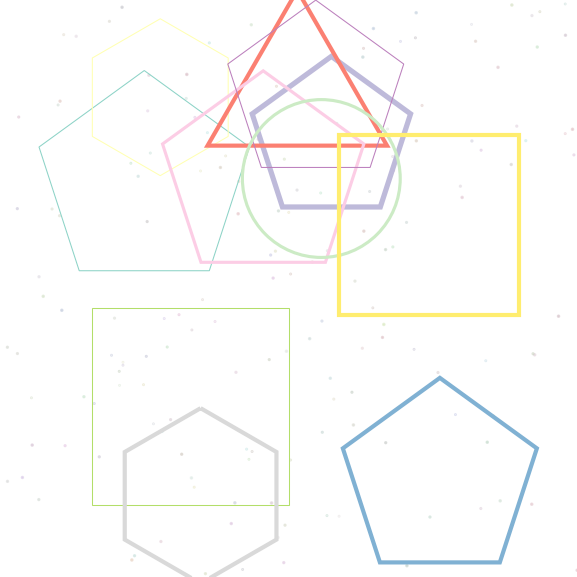[{"shape": "pentagon", "thickness": 0.5, "radius": 0.96, "center": [0.25, 0.685]}, {"shape": "hexagon", "thickness": 0.5, "radius": 0.68, "center": [0.278, 0.831]}, {"shape": "pentagon", "thickness": 2.5, "radius": 0.72, "center": [0.574, 0.757]}, {"shape": "triangle", "thickness": 2, "radius": 0.9, "center": [0.515, 0.837]}, {"shape": "pentagon", "thickness": 2, "radius": 0.88, "center": [0.762, 0.168]}, {"shape": "square", "thickness": 0.5, "radius": 0.85, "center": [0.33, 0.295]}, {"shape": "pentagon", "thickness": 1.5, "radius": 0.92, "center": [0.456, 0.693]}, {"shape": "hexagon", "thickness": 2, "radius": 0.76, "center": [0.347, 0.141]}, {"shape": "pentagon", "thickness": 0.5, "radius": 0.8, "center": [0.547, 0.839]}, {"shape": "circle", "thickness": 1.5, "radius": 0.68, "center": [0.556, 0.69]}, {"shape": "square", "thickness": 2, "radius": 0.78, "center": [0.743, 0.61]}]